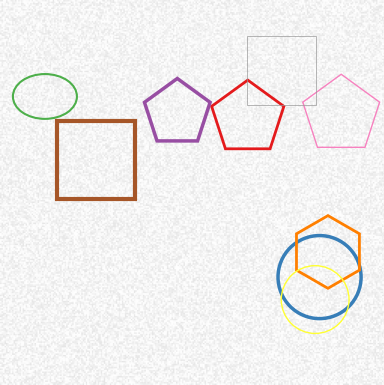[{"shape": "pentagon", "thickness": 2, "radius": 0.49, "center": [0.644, 0.693]}, {"shape": "circle", "thickness": 2.5, "radius": 0.54, "center": [0.83, 0.28]}, {"shape": "oval", "thickness": 1.5, "radius": 0.42, "center": [0.117, 0.749]}, {"shape": "pentagon", "thickness": 2.5, "radius": 0.45, "center": [0.461, 0.707]}, {"shape": "hexagon", "thickness": 2, "radius": 0.47, "center": [0.852, 0.346]}, {"shape": "circle", "thickness": 1, "radius": 0.44, "center": [0.819, 0.222]}, {"shape": "square", "thickness": 3, "radius": 0.51, "center": [0.25, 0.585]}, {"shape": "pentagon", "thickness": 1, "radius": 0.52, "center": [0.886, 0.702]}, {"shape": "square", "thickness": 0.5, "radius": 0.45, "center": [0.731, 0.817]}]